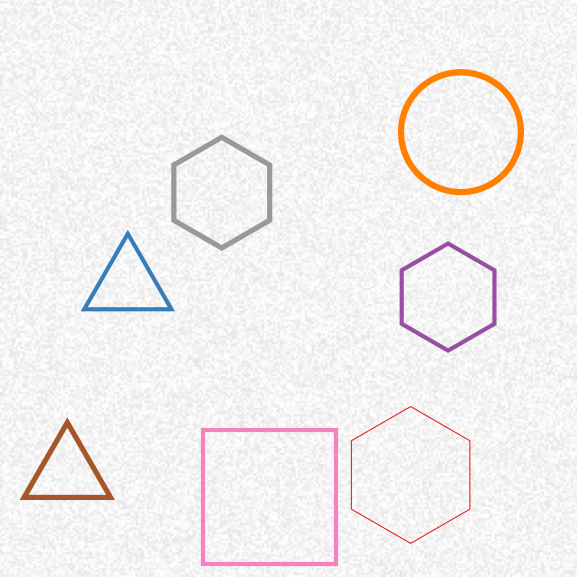[{"shape": "hexagon", "thickness": 0.5, "radius": 0.59, "center": [0.711, 0.177]}, {"shape": "triangle", "thickness": 2, "radius": 0.44, "center": [0.221, 0.507]}, {"shape": "hexagon", "thickness": 2, "radius": 0.46, "center": [0.776, 0.485]}, {"shape": "circle", "thickness": 3, "radius": 0.52, "center": [0.798, 0.77]}, {"shape": "triangle", "thickness": 2.5, "radius": 0.43, "center": [0.117, 0.181]}, {"shape": "square", "thickness": 2, "radius": 0.58, "center": [0.467, 0.138]}, {"shape": "hexagon", "thickness": 2.5, "radius": 0.48, "center": [0.384, 0.666]}]